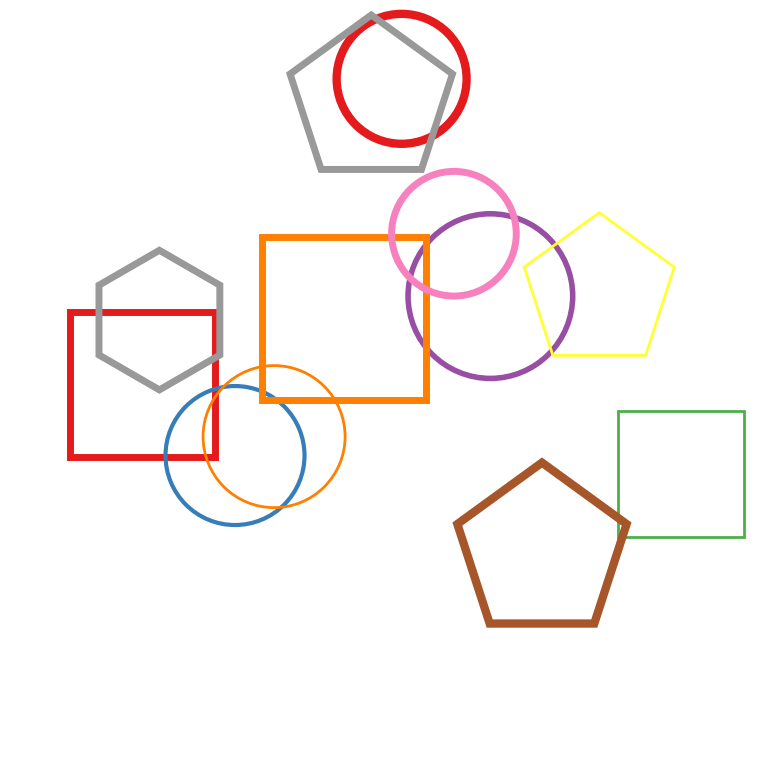[{"shape": "square", "thickness": 2.5, "radius": 0.47, "center": [0.185, 0.501]}, {"shape": "circle", "thickness": 3, "radius": 0.42, "center": [0.522, 0.898]}, {"shape": "circle", "thickness": 1.5, "radius": 0.45, "center": [0.305, 0.408]}, {"shape": "square", "thickness": 1, "radius": 0.41, "center": [0.884, 0.385]}, {"shape": "circle", "thickness": 2, "radius": 0.53, "center": [0.637, 0.615]}, {"shape": "square", "thickness": 2.5, "radius": 0.53, "center": [0.447, 0.587]}, {"shape": "circle", "thickness": 1, "radius": 0.46, "center": [0.356, 0.433]}, {"shape": "pentagon", "thickness": 1, "radius": 0.51, "center": [0.778, 0.621]}, {"shape": "pentagon", "thickness": 3, "radius": 0.58, "center": [0.704, 0.284]}, {"shape": "circle", "thickness": 2.5, "radius": 0.4, "center": [0.59, 0.696]}, {"shape": "pentagon", "thickness": 2.5, "radius": 0.55, "center": [0.482, 0.87]}, {"shape": "hexagon", "thickness": 2.5, "radius": 0.45, "center": [0.207, 0.584]}]